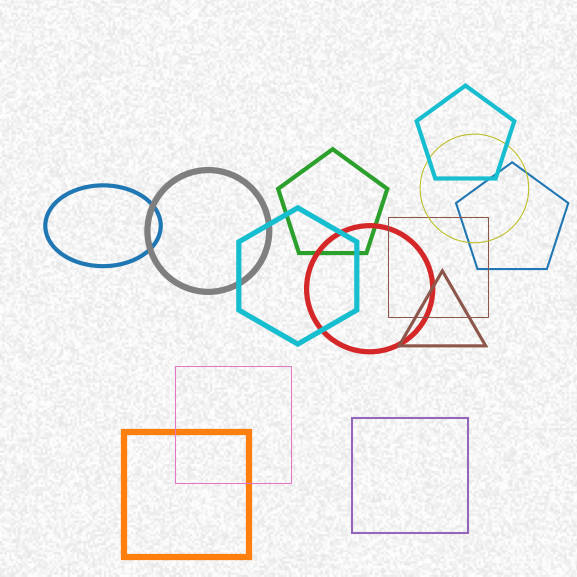[{"shape": "oval", "thickness": 2, "radius": 0.5, "center": [0.178, 0.608]}, {"shape": "pentagon", "thickness": 1, "radius": 0.51, "center": [0.887, 0.616]}, {"shape": "square", "thickness": 3, "radius": 0.54, "center": [0.323, 0.143]}, {"shape": "pentagon", "thickness": 2, "radius": 0.5, "center": [0.576, 0.641]}, {"shape": "circle", "thickness": 2.5, "radius": 0.55, "center": [0.64, 0.499]}, {"shape": "square", "thickness": 1, "radius": 0.5, "center": [0.71, 0.176]}, {"shape": "triangle", "thickness": 1.5, "radius": 0.43, "center": [0.766, 0.444]}, {"shape": "square", "thickness": 0.5, "radius": 0.43, "center": [0.758, 0.536]}, {"shape": "square", "thickness": 0.5, "radius": 0.5, "center": [0.403, 0.264]}, {"shape": "circle", "thickness": 3, "radius": 0.53, "center": [0.361, 0.599]}, {"shape": "circle", "thickness": 0.5, "radius": 0.47, "center": [0.821, 0.673]}, {"shape": "hexagon", "thickness": 2.5, "radius": 0.59, "center": [0.516, 0.521]}, {"shape": "pentagon", "thickness": 2, "radius": 0.44, "center": [0.806, 0.762]}]